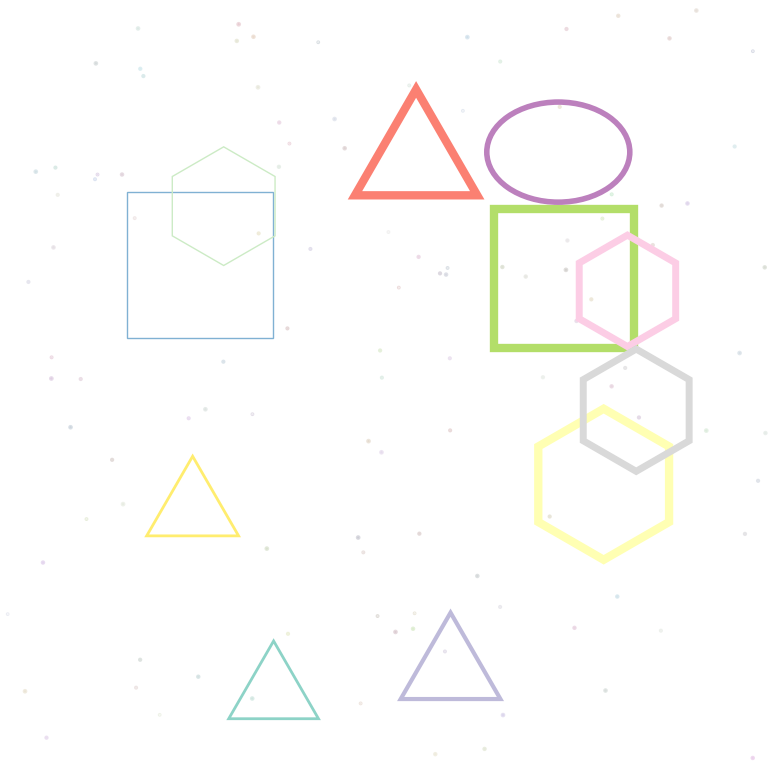[{"shape": "triangle", "thickness": 1, "radius": 0.34, "center": [0.355, 0.1]}, {"shape": "hexagon", "thickness": 3, "radius": 0.49, "center": [0.784, 0.371]}, {"shape": "triangle", "thickness": 1.5, "radius": 0.37, "center": [0.585, 0.13]}, {"shape": "triangle", "thickness": 3, "radius": 0.46, "center": [0.54, 0.792]}, {"shape": "square", "thickness": 0.5, "radius": 0.47, "center": [0.259, 0.655]}, {"shape": "square", "thickness": 3, "radius": 0.45, "center": [0.732, 0.638]}, {"shape": "hexagon", "thickness": 2.5, "radius": 0.36, "center": [0.815, 0.622]}, {"shape": "hexagon", "thickness": 2.5, "radius": 0.4, "center": [0.826, 0.467]}, {"shape": "oval", "thickness": 2, "radius": 0.46, "center": [0.725, 0.802]}, {"shape": "hexagon", "thickness": 0.5, "radius": 0.39, "center": [0.29, 0.732]}, {"shape": "triangle", "thickness": 1, "radius": 0.34, "center": [0.25, 0.339]}]